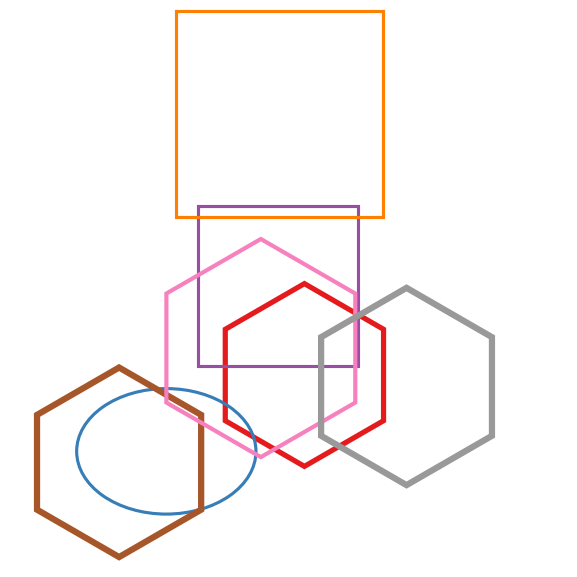[{"shape": "hexagon", "thickness": 2.5, "radius": 0.79, "center": [0.527, 0.35]}, {"shape": "oval", "thickness": 1.5, "radius": 0.78, "center": [0.288, 0.218]}, {"shape": "square", "thickness": 1.5, "radius": 0.69, "center": [0.481, 0.503]}, {"shape": "square", "thickness": 1.5, "radius": 0.89, "center": [0.484, 0.802]}, {"shape": "hexagon", "thickness": 3, "radius": 0.82, "center": [0.206, 0.199]}, {"shape": "hexagon", "thickness": 2, "radius": 0.94, "center": [0.452, 0.396]}, {"shape": "hexagon", "thickness": 3, "radius": 0.85, "center": [0.704, 0.33]}]